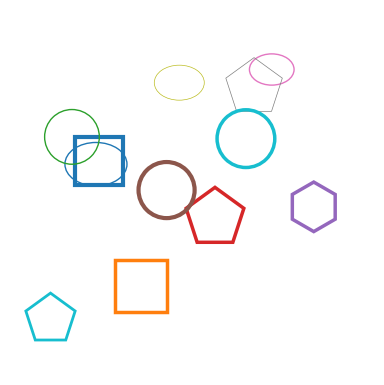[{"shape": "oval", "thickness": 1, "radius": 0.4, "center": [0.249, 0.574]}, {"shape": "square", "thickness": 3, "radius": 0.31, "center": [0.258, 0.582]}, {"shape": "square", "thickness": 2.5, "radius": 0.34, "center": [0.366, 0.256]}, {"shape": "circle", "thickness": 1, "radius": 0.36, "center": [0.187, 0.644]}, {"shape": "pentagon", "thickness": 2.5, "radius": 0.39, "center": [0.558, 0.434]}, {"shape": "hexagon", "thickness": 2.5, "radius": 0.32, "center": [0.815, 0.463]}, {"shape": "circle", "thickness": 3, "radius": 0.36, "center": [0.433, 0.506]}, {"shape": "oval", "thickness": 1, "radius": 0.29, "center": [0.706, 0.819]}, {"shape": "pentagon", "thickness": 0.5, "radius": 0.39, "center": [0.66, 0.773]}, {"shape": "oval", "thickness": 0.5, "radius": 0.32, "center": [0.466, 0.785]}, {"shape": "pentagon", "thickness": 2, "radius": 0.34, "center": [0.131, 0.171]}, {"shape": "circle", "thickness": 2.5, "radius": 0.37, "center": [0.639, 0.64]}]